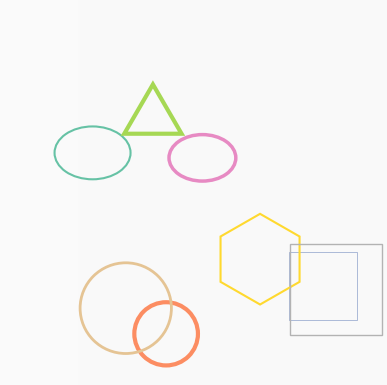[{"shape": "oval", "thickness": 1.5, "radius": 0.49, "center": [0.239, 0.603]}, {"shape": "circle", "thickness": 3, "radius": 0.41, "center": [0.429, 0.133]}, {"shape": "square", "thickness": 0.5, "radius": 0.44, "center": [0.833, 0.257]}, {"shape": "oval", "thickness": 2.5, "radius": 0.43, "center": [0.522, 0.59]}, {"shape": "triangle", "thickness": 3, "radius": 0.43, "center": [0.395, 0.695]}, {"shape": "hexagon", "thickness": 1.5, "radius": 0.59, "center": [0.671, 0.327]}, {"shape": "circle", "thickness": 2, "radius": 0.59, "center": [0.325, 0.2]}, {"shape": "square", "thickness": 1, "radius": 0.59, "center": [0.867, 0.248]}]